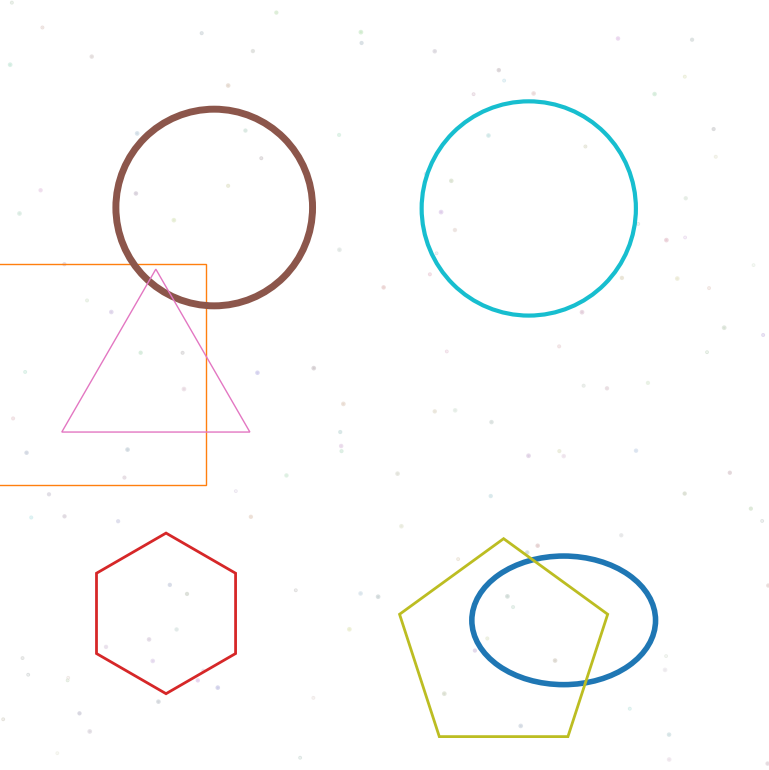[{"shape": "oval", "thickness": 2, "radius": 0.6, "center": [0.732, 0.194]}, {"shape": "square", "thickness": 0.5, "radius": 0.72, "center": [0.124, 0.513]}, {"shape": "hexagon", "thickness": 1, "radius": 0.52, "center": [0.216, 0.203]}, {"shape": "circle", "thickness": 2.5, "radius": 0.64, "center": [0.278, 0.731]}, {"shape": "triangle", "thickness": 0.5, "radius": 0.71, "center": [0.202, 0.509]}, {"shape": "pentagon", "thickness": 1, "radius": 0.71, "center": [0.654, 0.158]}, {"shape": "circle", "thickness": 1.5, "radius": 0.7, "center": [0.687, 0.729]}]